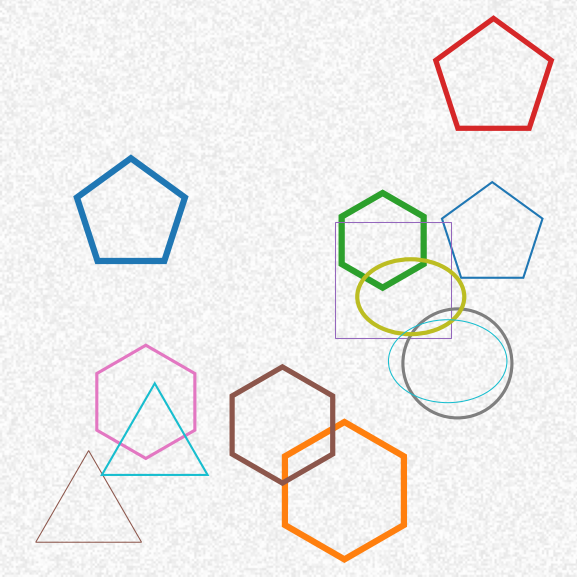[{"shape": "pentagon", "thickness": 3, "radius": 0.49, "center": [0.227, 0.627]}, {"shape": "pentagon", "thickness": 1, "radius": 0.46, "center": [0.852, 0.592]}, {"shape": "hexagon", "thickness": 3, "radius": 0.59, "center": [0.596, 0.149]}, {"shape": "hexagon", "thickness": 3, "radius": 0.41, "center": [0.663, 0.583]}, {"shape": "pentagon", "thickness": 2.5, "radius": 0.53, "center": [0.855, 0.862]}, {"shape": "square", "thickness": 0.5, "radius": 0.5, "center": [0.681, 0.514]}, {"shape": "triangle", "thickness": 0.5, "radius": 0.53, "center": [0.153, 0.113]}, {"shape": "hexagon", "thickness": 2.5, "radius": 0.5, "center": [0.489, 0.263]}, {"shape": "hexagon", "thickness": 1.5, "radius": 0.49, "center": [0.253, 0.303]}, {"shape": "circle", "thickness": 1.5, "radius": 0.47, "center": [0.792, 0.37]}, {"shape": "oval", "thickness": 2, "radius": 0.46, "center": [0.711, 0.485]}, {"shape": "triangle", "thickness": 1, "radius": 0.53, "center": [0.268, 0.23]}, {"shape": "oval", "thickness": 0.5, "radius": 0.51, "center": [0.775, 0.374]}]